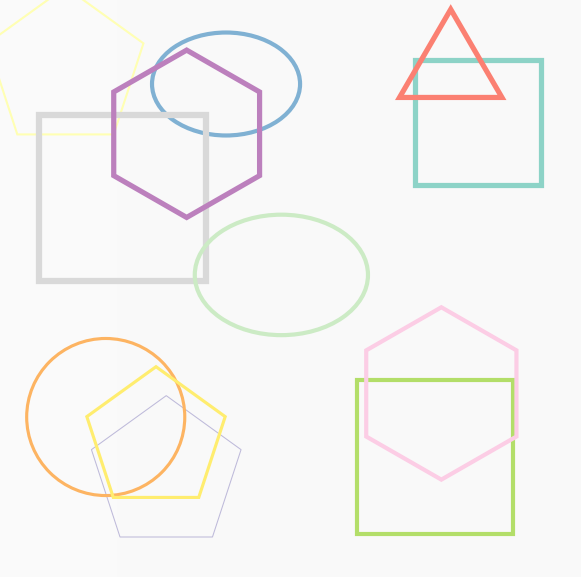[{"shape": "square", "thickness": 2.5, "radius": 0.54, "center": [0.822, 0.787]}, {"shape": "pentagon", "thickness": 1, "radius": 0.71, "center": [0.113, 0.88]}, {"shape": "pentagon", "thickness": 0.5, "radius": 0.68, "center": [0.286, 0.179]}, {"shape": "triangle", "thickness": 2.5, "radius": 0.51, "center": [0.775, 0.881]}, {"shape": "oval", "thickness": 2, "radius": 0.64, "center": [0.389, 0.854]}, {"shape": "circle", "thickness": 1.5, "radius": 0.68, "center": [0.182, 0.277]}, {"shape": "square", "thickness": 2, "radius": 0.67, "center": [0.748, 0.208]}, {"shape": "hexagon", "thickness": 2, "radius": 0.75, "center": [0.759, 0.318]}, {"shape": "square", "thickness": 3, "radius": 0.72, "center": [0.21, 0.656]}, {"shape": "hexagon", "thickness": 2.5, "radius": 0.72, "center": [0.321, 0.767]}, {"shape": "oval", "thickness": 2, "radius": 0.74, "center": [0.484, 0.523]}, {"shape": "pentagon", "thickness": 1.5, "radius": 0.63, "center": [0.268, 0.239]}]